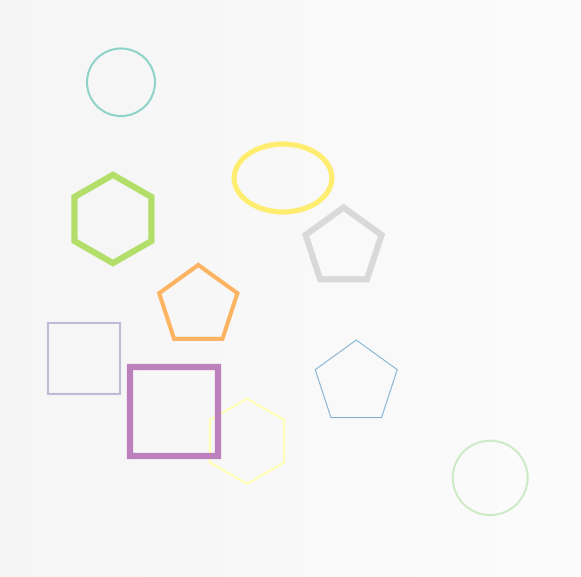[{"shape": "circle", "thickness": 1, "radius": 0.29, "center": [0.208, 0.857]}, {"shape": "hexagon", "thickness": 1, "radius": 0.37, "center": [0.425, 0.235]}, {"shape": "square", "thickness": 1, "radius": 0.31, "center": [0.144, 0.379]}, {"shape": "pentagon", "thickness": 0.5, "radius": 0.37, "center": [0.613, 0.336]}, {"shape": "pentagon", "thickness": 2, "radius": 0.35, "center": [0.341, 0.47]}, {"shape": "hexagon", "thickness": 3, "radius": 0.38, "center": [0.194, 0.62]}, {"shape": "pentagon", "thickness": 3, "radius": 0.34, "center": [0.591, 0.571]}, {"shape": "square", "thickness": 3, "radius": 0.38, "center": [0.299, 0.287]}, {"shape": "circle", "thickness": 1, "radius": 0.32, "center": [0.843, 0.172]}, {"shape": "oval", "thickness": 2.5, "radius": 0.42, "center": [0.487, 0.691]}]